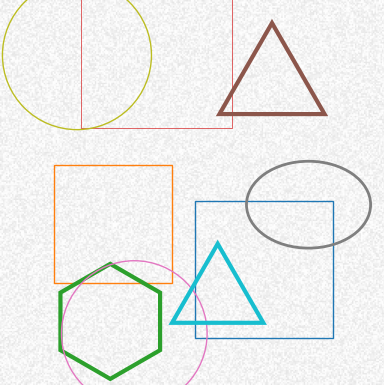[{"shape": "square", "thickness": 1, "radius": 0.89, "center": [0.686, 0.3]}, {"shape": "square", "thickness": 1, "radius": 0.76, "center": [0.294, 0.418]}, {"shape": "hexagon", "thickness": 3, "radius": 0.75, "center": [0.286, 0.165]}, {"shape": "square", "thickness": 0.5, "radius": 0.98, "center": [0.406, 0.863]}, {"shape": "triangle", "thickness": 3, "radius": 0.79, "center": [0.707, 0.783]}, {"shape": "circle", "thickness": 1, "radius": 0.95, "center": [0.349, 0.134]}, {"shape": "oval", "thickness": 2, "radius": 0.81, "center": [0.801, 0.468]}, {"shape": "circle", "thickness": 1, "radius": 0.97, "center": [0.2, 0.857]}, {"shape": "triangle", "thickness": 3, "radius": 0.68, "center": [0.565, 0.23]}]